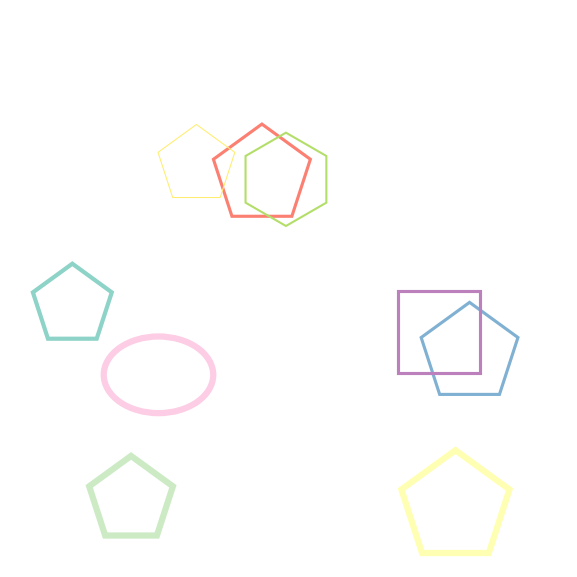[{"shape": "pentagon", "thickness": 2, "radius": 0.36, "center": [0.125, 0.471]}, {"shape": "pentagon", "thickness": 3, "radius": 0.49, "center": [0.789, 0.121]}, {"shape": "pentagon", "thickness": 1.5, "radius": 0.44, "center": [0.454, 0.696]}, {"shape": "pentagon", "thickness": 1.5, "radius": 0.44, "center": [0.813, 0.387]}, {"shape": "hexagon", "thickness": 1, "radius": 0.4, "center": [0.495, 0.689]}, {"shape": "oval", "thickness": 3, "radius": 0.47, "center": [0.274, 0.35]}, {"shape": "square", "thickness": 1.5, "radius": 0.36, "center": [0.761, 0.424]}, {"shape": "pentagon", "thickness": 3, "radius": 0.38, "center": [0.227, 0.133]}, {"shape": "pentagon", "thickness": 0.5, "radius": 0.35, "center": [0.34, 0.714]}]